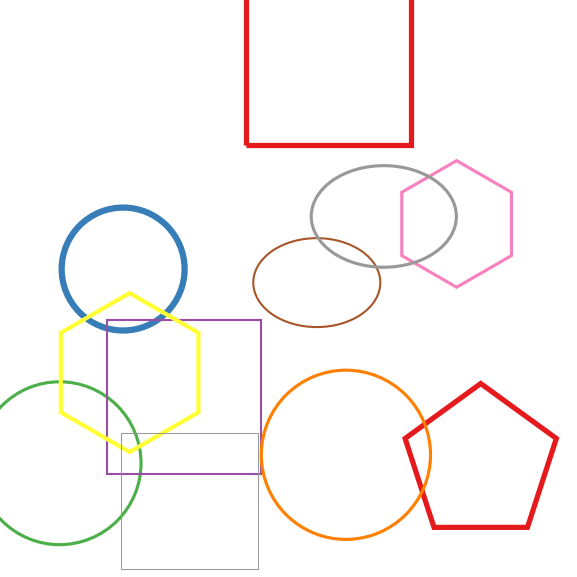[{"shape": "square", "thickness": 2.5, "radius": 0.72, "center": [0.569, 0.891]}, {"shape": "pentagon", "thickness": 2.5, "radius": 0.69, "center": [0.832, 0.197]}, {"shape": "circle", "thickness": 3, "radius": 0.53, "center": [0.213, 0.533]}, {"shape": "circle", "thickness": 1.5, "radius": 0.71, "center": [0.103, 0.197]}, {"shape": "square", "thickness": 1, "radius": 0.67, "center": [0.319, 0.311]}, {"shape": "circle", "thickness": 1.5, "radius": 0.73, "center": [0.599, 0.212]}, {"shape": "hexagon", "thickness": 2, "radius": 0.69, "center": [0.224, 0.354]}, {"shape": "oval", "thickness": 1, "radius": 0.55, "center": [0.549, 0.51]}, {"shape": "hexagon", "thickness": 1.5, "radius": 0.55, "center": [0.791, 0.611]}, {"shape": "square", "thickness": 0.5, "radius": 0.59, "center": [0.328, 0.132]}, {"shape": "oval", "thickness": 1.5, "radius": 0.63, "center": [0.665, 0.624]}]